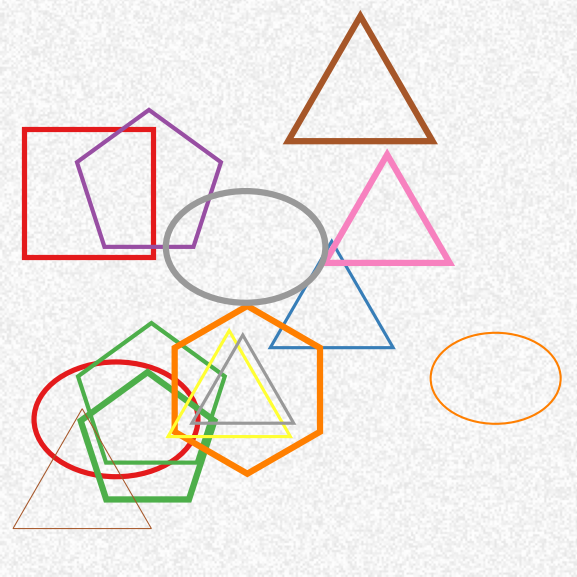[{"shape": "oval", "thickness": 2.5, "radius": 0.71, "center": [0.201, 0.273]}, {"shape": "square", "thickness": 2.5, "radius": 0.56, "center": [0.153, 0.664]}, {"shape": "triangle", "thickness": 1.5, "radius": 0.61, "center": [0.574, 0.459]}, {"shape": "pentagon", "thickness": 3, "radius": 0.61, "center": [0.256, 0.233]}, {"shape": "pentagon", "thickness": 2, "radius": 0.67, "center": [0.262, 0.306]}, {"shape": "pentagon", "thickness": 2, "radius": 0.66, "center": [0.258, 0.678]}, {"shape": "hexagon", "thickness": 3, "radius": 0.73, "center": [0.428, 0.324]}, {"shape": "oval", "thickness": 1, "radius": 0.56, "center": [0.858, 0.344]}, {"shape": "triangle", "thickness": 1.5, "radius": 0.61, "center": [0.397, 0.304]}, {"shape": "triangle", "thickness": 3, "radius": 0.72, "center": [0.624, 0.827]}, {"shape": "triangle", "thickness": 0.5, "radius": 0.69, "center": [0.142, 0.153]}, {"shape": "triangle", "thickness": 3, "radius": 0.62, "center": [0.67, 0.606]}, {"shape": "oval", "thickness": 3, "radius": 0.69, "center": [0.425, 0.572]}, {"shape": "triangle", "thickness": 1.5, "radius": 0.51, "center": [0.42, 0.317]}]